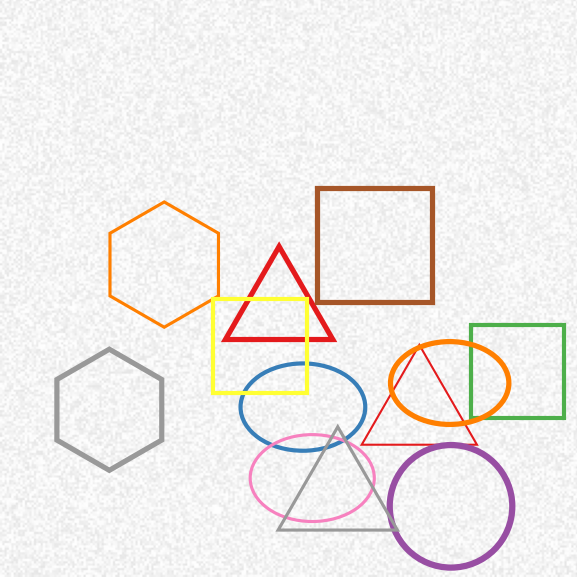[{"shape": "triangle", "thickness": 2.5, "radius": 0.54, "center": [0.483, 0.465]}, {"shape": "triangle", "thickness": 1, "radius": 0.58, "center": [0.726, 0.287]}, {"shape": "oval", "thickness": 2, "radius": 0.54, "center": [0.525, 0.294]}, {"shape": "square", "thickness": 2, "radius": 0.4, "center": [0.896, 0.355]}, {"shape": "circle", "thickness": 3, "radius": 0.53, "center": [0.781, 0.122]}, {"shape": "hexagon", "thickness": 1.5, "radius": 0.54, "center": [0.284, 0.541]}, {"shape": "oval", "thickness": 2.5, "radius": 0.51, "center": [0.779, 0.336]}, {"shape": "square", "thickness": 2, "radius": 0.41, "center": [0.451, 0.399]}, {"shape": "square", "thickness": 2.5, "radius": 0.5, "center": [0.649, 0.575]}, {"shape": "oval", "thickness": 1.5, "radius": 0.54, "center": [0.541, 0.171]}, {"shape": "triangle", "thickness": 1.5, "radius": 0.6, "center": [0.585, 0.141]}, {"shape": "hexagon", "thickness": 2.5, "radius": 0.52, "center": [0.189, 0.29]}]